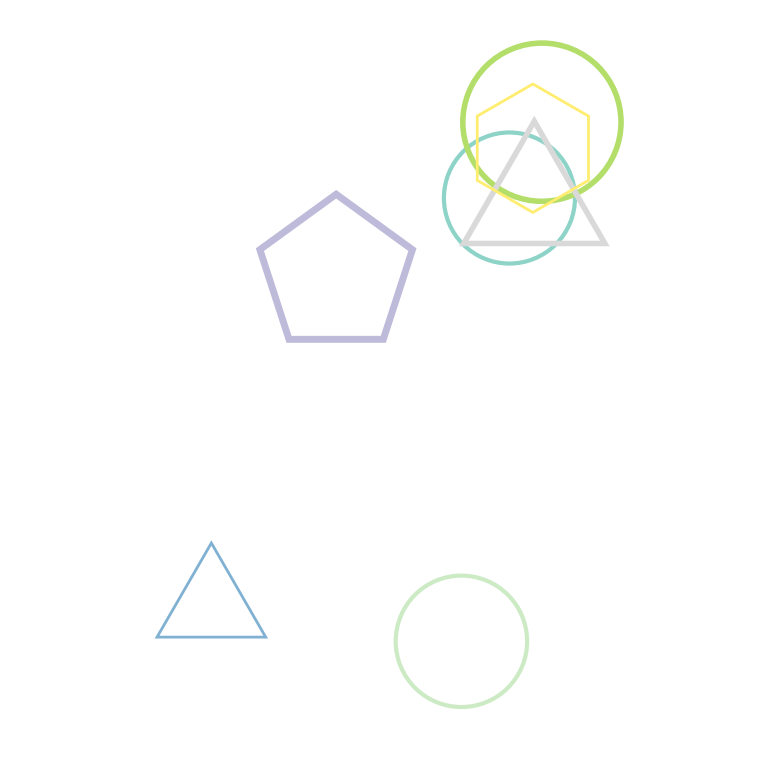[{"shape": "circle", "thickness": 1.5, "radius": 0.43, "center": [0.662, 0.743]}, {"shape": "pentagon", "thickness": 2.5, "radius": 0.52, "center": [0.437, 0.644]}, {"shape": "triangle", "thickness": 1, "radius": 0.41, "center": [0.275, 0.213]}, {"shape": "circle", "thickness": 2, "radius": 0.51, "center": [0.704, 0.841]}, {"shape": "triangle", "thickness": 2, "radius": 0.53, "center": [0.694, 0.737]}, {"shape": "circle", "thickness": 1.5, "radius": 0.43, "center": [0.599, 0.167]}, {"shape": "hexagon", "thickness": 1, "radius": 0.42, "center": [0.692, 0.807]}]